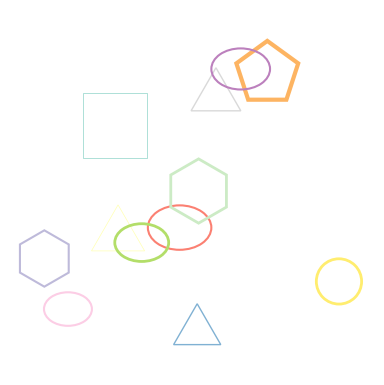[{"shape": "square", "thickness": 0.5, "radius": 0.42, "center": [0.299, 0.674]}, {"shape": "triangle", "thickness": 0.5, "radius": 0.4, "center": [0.307, 0.388]}, {"shape": "hexagon", "thickness": 1.5, "radius": 0.37, "center": [0.115, 0.329]}, {"shape": "oval", "thickness": 1.5, "radius": 0.41, "center": [0.466, 0.409]}, {"shape": "triangle", "thickness": 1, "radius": 0.35, "center": [0.512, 0.14]}, {"shape": "pentagon", "thickness": 3, "radius": 0.42, "center": [0.694, 0.809]}, {"shape": "oval", "thickness": 2, "radius": 0.35, "center": [0.368, 0.37]}, {"shape": "oval", "thickness": 1.5, "radius": 0.31, "center": [0.176, 0.197]}, {"shape": "triangle", "thickness": 1, "radius": 0.37, "center": [0.561, 0.749]}, {"shape": "oval", "thickness": 1.5, "radius": 0.38, "center": [0.625, 0.821]}, {"shape": "hexagon", "thickness": 2, "radius": 0.42, "center": [0.516, 0.504]}, {"shape": "circle", "thickness": 2, "radius": 0.29, "center": [0.88, 0.269]}]